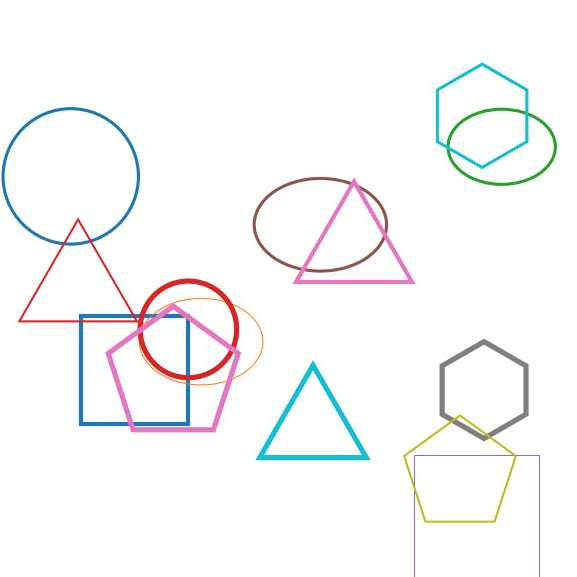[{"shape": "square", "thickness": 2, "radius": 0.47, "center": [0.233, 0.358]}, {"shape": "circle", "thickness": 1.5, "radius": 0.59, "center": [0.123, 0.694]}, {"shape": "oval", "thickness": 0.5, "radius": 0.53, "center": [0.348, 0.408]}, {"shape": "oval", "thickness": 1.5, "radius": 0.46, "center": [0.869, 0.745]}, {"shape": "triangle", "thickness": 1, "radius": 0.59, "center": [0.135, 0.501]}, {"shape": "circle", "thickness": 2.5, "radius": 0.42, "center": [0.326, 0.429]}, {"shape": "square", "thickness": 0.5, "radius": 0.54, "center": [0.826, 0.103]}, {"shape": "oval", "thickness": 1.5, "radius": 0.57, "center": [0.555, 0.61]}, {"shape": "triangle", "thickness": 2, "radius": 0.58, "center": [0.613, 0.569]}, {"shape": "pentagon", "thickness": 2.5, "radius": 0.59, "center": [0.3, 0.351]}, {"shape": "hexagon", "thickness": 2.5, "radius": 0.42, "center": [0.838, 0.324]}, {"shape": "pentagon", "thickness": 1, "radius": 0.51, "center": [0.797, 0.178]}, {"shape": "hexagon", "thickness": 1.5, "radius": 0.45, "center": [0.835, 0.799]}, {"shape": "triangle", "thickness": 2.5, "radius": 0.53, "center": [0.542, 0.26]}]